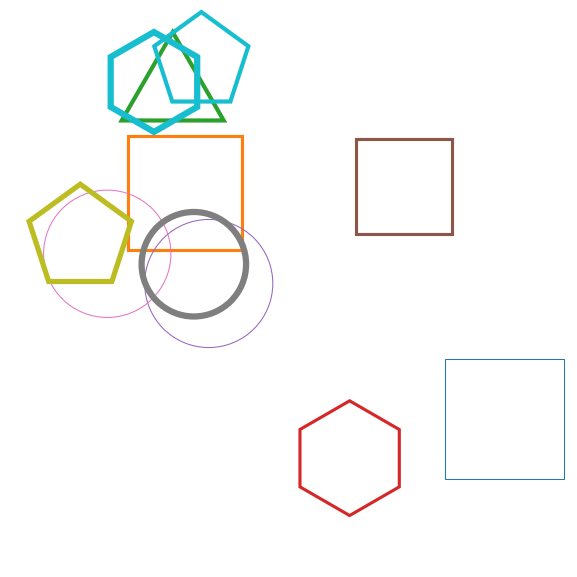[{"shape": "square", "thickness": 0.5, "radius": 0.52, "center": [0.874, 0.273]}, {"shape": "square", "thickness": 1.5, "radius": 0.49, "center": [0.32, 0.664]}, {"shape": "triangle", "thickness": 2, "radius": 0.51, "center": [0.299, 0.841]}, {"shape": "hexagon", "thickness": 1.5, "radius": 0.5, "center": [0.605, 0.206]}, {"shape": "circle", "thickness": 0.5, "radius": 0.55, "center": [0.361, 0.508]}, {"shape": "square", "thickness": 1.5, "radius": 0.41, "center": [0.7, 0.676]}, {"shape": "circle", "thickness": 0.5, "radius": 0.55, "center": [0.186, 0.56]}, {"shape": "circle", "thickness": 3, "radius": 0.45, "center": [0.336, 0.542]}, {"shape": "pentagon", "thickness": 2.5, "radius": 0.47, "center": [0.139, 0.587]}, {"shape": "hexagon", "thickness": 3, "radius": 0.43, "center": [0.267, 0.857]}, {"shape": "pentagon", "thickness": 2, "radius": 0.43, "center": [0.349, 0.893]}]